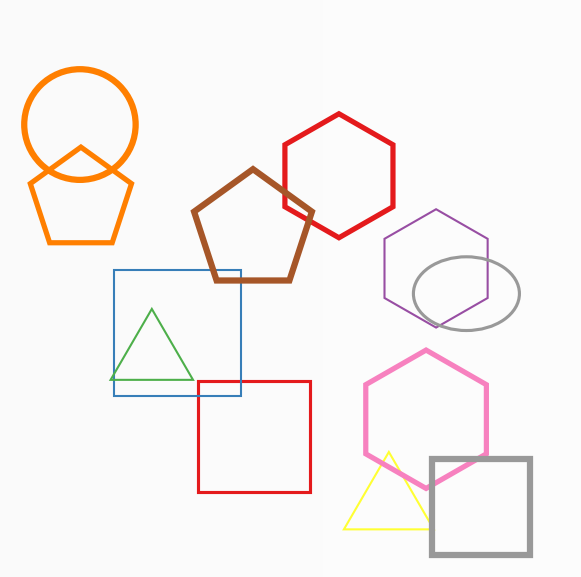[{"shape": "square", "thickness": 1.5, "radius": 0.48, "center": [0.437, 0.243]}, {"shape": "hexagon", "thickness": 2.5, "radius": 0.54, "center": [0.583, 0.695]}, {"shape": "square", "thickness": 1, "radius": 0.55, "center": [0.305, 0.422]}, {"shape": "triangle", "thickness": 1, "radius": 0.41, "center": [0.261, 0.382]}, {"shape": "hexagon", "thickness": 1, "radius": 0.51, "center": [0.75, 0.534]}, {"shape": "circle", "thickness": 3, "radius": 0.48, "center": [0.138, 0.783]}, {"shape": "pentagon", "thickness": 2.5, "radius": 0.46, "center": [0.139, 0.653]}, {"shape": "triangle", "thickness": 1, "radius": 0.45, "center": [0.669, 0.127]}, {"shape": "pentagon", "thickness": 3, "radius": 0.53, "center": [0.435, 0.6]}, {"shape": "hexagon", "thickness": 2.5, "radius": 0.6, "center": [0.733, 0.273]}, {"shape": "oval", "thickness": 1.5, "radius": 0.46, "center": [0.802, 0.491]}, {"shape": "square", "thickness": 3, "radius": 0.42, "center": [0.827, 0.121]}]